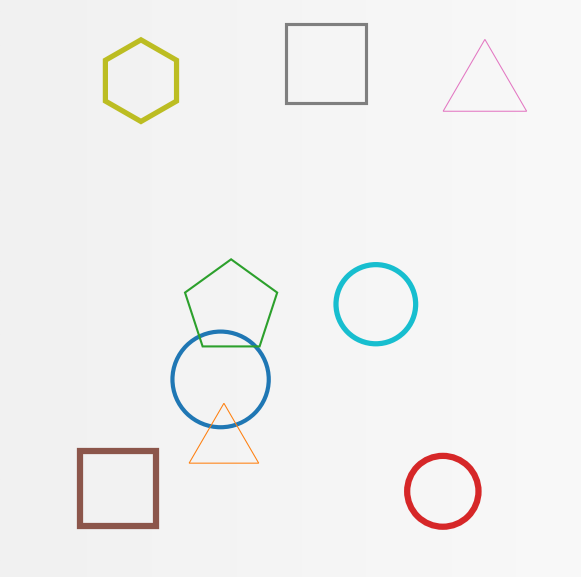[{"shape": "circle", "thickness": 2, "radius": 0.41, "center": [0.38, 0.342]}, {"shape": "triangle", "thickness": 0.5, "radius": 0.35, "center": [0.385, 0.232]}, {"shape": "pentagon", "thickness": 1, "radius": 0.42, "center": [0.398, 0.467]}, {"shape": "circle", "thickness": 3, "radius": 0.31, "center": [0.762, 0.148]}, {"shape": "square", "thickness": 3, "radius": 0.32, "center": [0.203, 0.154]}, {"shape": "triangle", "thickness": 0.5, "radius": 0.41, "center": [0.834, 0.848]}, {"shape": "square", "thickness": 1.5, "radius": 0.34, "center": [0.561, 0.89]}, {"shape": "hexagon", "thickness": 2.5, "radius": 0.35, "center": [0.243, 0.859]}, {"shape": "circle", "thickness": 2.5, "radius": 0.34, "center": [0.647, 0.472]}]